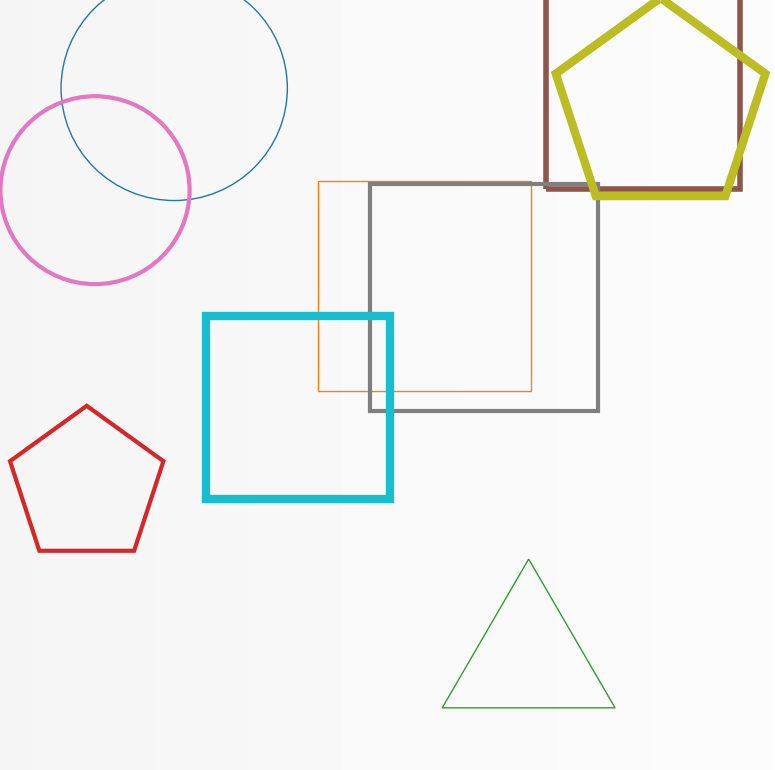[{"shape": "circle", "thickness": 0.5, "radius": 0.73, "center": [0.225, 0.886]}, {"shape": "square", "thickness": 0.5, "radius": 0.68, "center": [0.548, 0.629]}, {"shape": "triangle", "thickness": 0.5, "radius": 0.64, "center": [0.682, 0.145]}, {"shape": "pentagon", "thickness": 1.5, "radius": 0.52, "center": [0.112, 0.369]}, {"shape": "square", "thickness": 2, "radius": 0.63, "center": [0.83, 0.879]}, {"shape": "circle", "thickness": 1.5, "radius": 0.61, "center": [0.123, 0.753]}, {"shape": "square", "thickness": 1.5, "radius": 0.74, "center": [0.625, 0.614]}, {"shape": "pentagon", "thickness": 3, "radius": 0.71, "center": [0.852, 0.86]}, {"shape": "square", "thickness": 3, "radius": 0.59, "center": [0.385, 0.471]}]